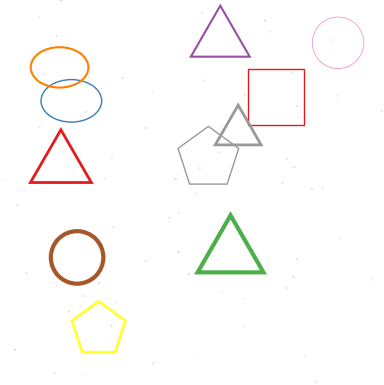[{"shape": "triangle", "thickness": 2, "radius": 0.46, "center": [0.158, 0.572]}, {"shape": "square", "thickness": 1, "radius": 0.37, "center": [0.717, 0.748]}, {"shape": "oval", "thickness": 1, "radius": 0.39, "center": [0.185, 0.738]}, {"shape": "triangle", "thickness": 3, "radius": 0.49, "center": [0.599, 0.342]}, {"shape": "triangle", "thickness": 1.5, "radius": 0.44, "center": [0.572, 0.897]}, {"shape": "oval", "thickness": 1.5, "radius": 0.37, "center": [0.155, 0.825]}, {"shape": "pentagon", "thickness": 2, "radius": 0.37, "center": [0.256, 0.144]}, {"shape": "circle", "thickness": 3, "radius": 0.34, "center": [0.2, 0.331]}, {"shape": "circle", "thickness": 0.5, "radius": 0.33, "center": [0.878, 0.889]}, {"shape": "triangle", "thickness": 2, "radius": 0.34, "center": [0.619, 0.658]}, {"shape": "pentagon", "thickness": 1, "radius": 0.41, "center": [0.541, 0.589]}]